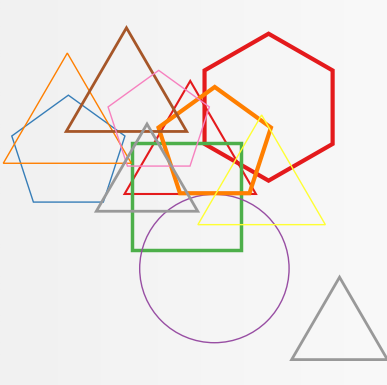[{"shape": "triangle", "thickness": 1.5, "radius": 0.98, "center": [0.491, 0.594]}, {"shape": "hexagon", "thickness": 3, "radius": 0.95, "center": [0.693, 0.722]}, {"shape": "pentagon", "thickness": 1, "radius": 0.77, "center": [0.176, 0.599]}, {"shape": "square", "thickness": 2.5, "radius": 0.7, "center": [0.481, 0.489]}, {"shape": "circle", "thickness": 1, "radius": 0.96, "center": [0.553, 0.303]}, {"shape": "triangle", "thickness": 1, "radius": 0.95, "center": [0.174, 0.671]}, {"shape": "pentagon", "thickness": 3, "radius": 0.76, "center": [0.554, 0.622]}, {"shape": "triangle", "thickness": 1, "radius": 0.95, "center": [0.675, 0.511]}, {"shape": "triangle", "thickness": 2, "radius": 0.9, "center": [0.326, 0.748]}, {"shape": "pentagon", "thickness": 1, "radius": 0.69, "center": [0.41, 0.68]}, {"shape": "triangle", "thickness": 2, "radius": 0.71, "center": [0.876, 0.137]}, {"shape": "triangle", "thickness": 2, "radius": 0.76, "center": [0.379, 0.527]}]